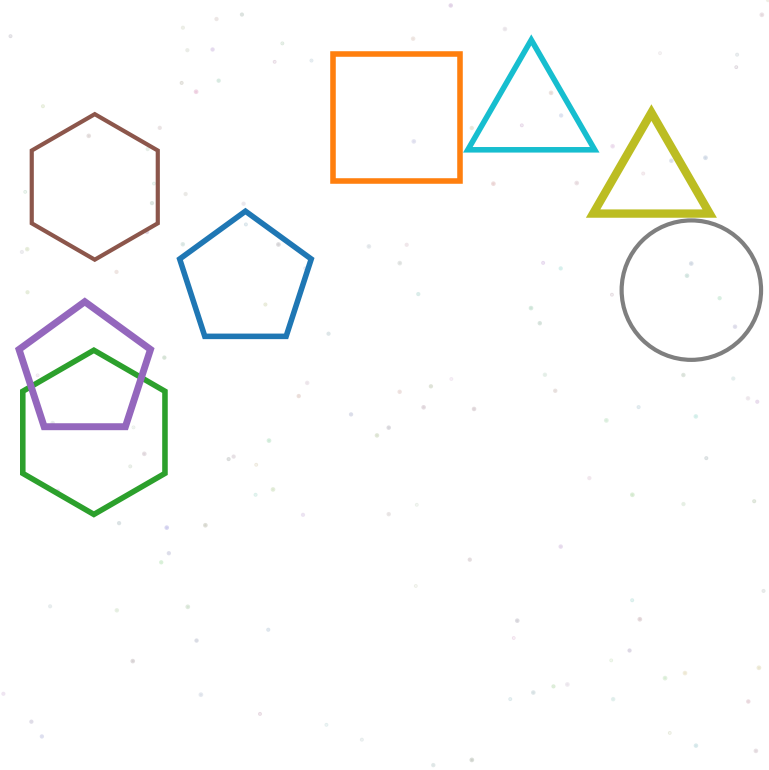[{"shape": "pentagon", "thickness": 2, "radius": 0.45, "center": [0.319, 0.636]}, {"shape": "square", "thickness": 2, "radius": 0.41, "center": [0.515, 0.848]}, {"shape": "hexagon", "thickness": 2, "radius": 0.53, "center": [0.122, 0.439]}, {"shape": "pentagon", "thickness": 2.5, "radius": 0.45, "center": [0.11, 0.518]}, {"shape": "hexagon", "thickness": 1.5, "radius": 0.47, "center": [0.123, 0.757]}, {"shape": "circle", "thickness": 1.5, "radius": 0.45, "center": [0.898, 0.623]}, {"shape": "triangle", "thickness": 3, "radius": 0.44, "center": [0.846, 0.766]}, {"shape": "triangle", "thickness": 2, "radius": 0.48, "center": [0.69, 0.853]}]